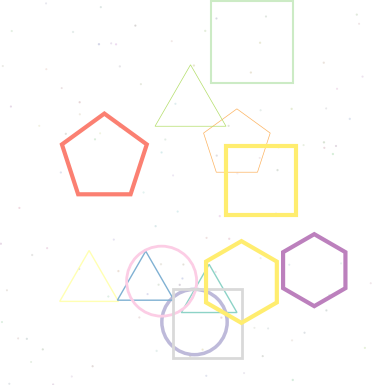[{"shape": "triangle", "thickness": 1, "radius": 0.42, "center": [0.543, 0.23]}, {"shape": "triangle", "thickness": 1, "radius": 0.44, "center": [0.231, 0.261]}, {"shape": "circle", "thickness": 2.5, "radius": 0.42, "center": [0.505, 0.164]}, {"shape": "pentagon", "thickness": 3, "radius": 0.58, "center": [0.271, 0.589]}, {"shape": "triangle", "thickness": 1, "radius": 0.42, "center": [0.378, 0.263]}, {"shape": "pentagon", "thickness": 0.5, "radius": 0.45, "center": [0.615, 0.626]}, {"shape": "triangle", "thickness": 0.5, "radius": 0.53, "center": [0.495, 0.725]}, {"shape": "circle", "thickness": 2, "radius": 0.45, "center": [0.42, 0.27]}, {"shape": "square", "thickness": 2, "radius": 0.45, "center": [0.539, 0.159]}, {"shape": "hexagon", "thickness": 3, "radius": 0.47, "center": [0.816, 0.298]}, {"shape": "square", "thickness": 1.5, "radius": 0.53, "center": [0.655, 0.892]}, {"shape": "hexagon", "thickness": 3, "radius": 0.53, "center": [0.627, 0.268]}, {"shape": "square", "thickness": 3, "radius": 0.45, "center": [0.678, 0.531]}]